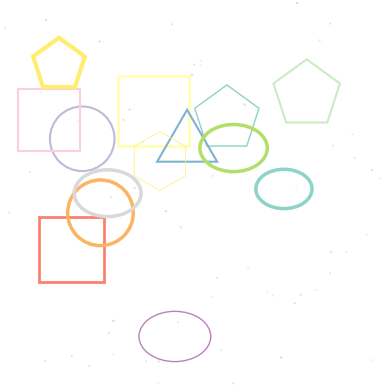[{"shape": "oval", "thickness": 2.5, "radius": 0.37, "center": [0.738, 0.509]}, {"shape": "pentagon", "thickness": 1, "radius": 0.44, "center": [0.589, 0.692]}, {"shape": "square", "thickness": 2, "radius": 0.46, "center": [0.398, 0.712]}, {"shape": "circle", "thickness": 1.5, "radius": 0.42, "center": [0.214, 0.64]}, {"shape": "square", "thickness": 2, "radius": 0.42, "center": [0.186, 0.351]}, {"shape": "triangle", "thickness": 1.5, "radius": 0.45, "center": [0.486, 0.625]}, {"shape": "circle", "thickness": 2.5, "radius": 0.43, "center": [0.261, 0.447]}, {"shape": "oval", "thickness": 2.5, "radius": 0.44, "center": [0.607, 0.615]}, {"shape": "square", "thickness": 1.5, "radius": 0.4, "center": [0.128, 0.689]}, {"shape": "oval", "thickness": 2.5, "radius": 0.43, "center": [0.28, 0.498]}, {"shape": "oval", "thickness": 1, "radius": 0.47, "center": [0.454, 0.126]}, {"shape": "pentagon", "thickness": 1.5, "radius": 0.45, "center": [0.797, 0.755]}, {"shape": "hexagon", "thickness": 0.5, "radius": 0.38, "center": [0.415, 0.582]}, {"shape": "pentagon", "thickness": 3, "radius": 0.35, "center": [0.153, 0.831]}]